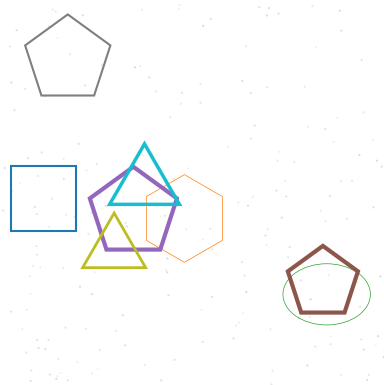[{"shape": "square", "thickness": 1.5, "radius": 0.42, "center": [0.113, 0.484]}, {"shape": "hexagon", "thickness": 0.5, "radius": 0.57, "center": [0.479, 0.433]}, {"shape": "oval", "thickness": 0.5, "radius": 0.57, "center": [0.848, 0.235]}, {"shape": "pentagon", "thickness": 3, "radius": 0.59, "center": [0.346, 0.448]}, {"shape": "pentagon", "thickness": 3, "radius": 0.48, "center": [0.839, 0.266]}, {"shape": "pentagon", "thickness": 1.5, "radius": 0.58, "center": [0.176, 0.846]}, {"shape": "triangle", "thickness": 2, "radius": 0.47, "center": [0.296, 0.352]}, {"shape": "triangle", "thickness": 2.5, "radius": 0.52, "center": [0.375, 0.522]}]